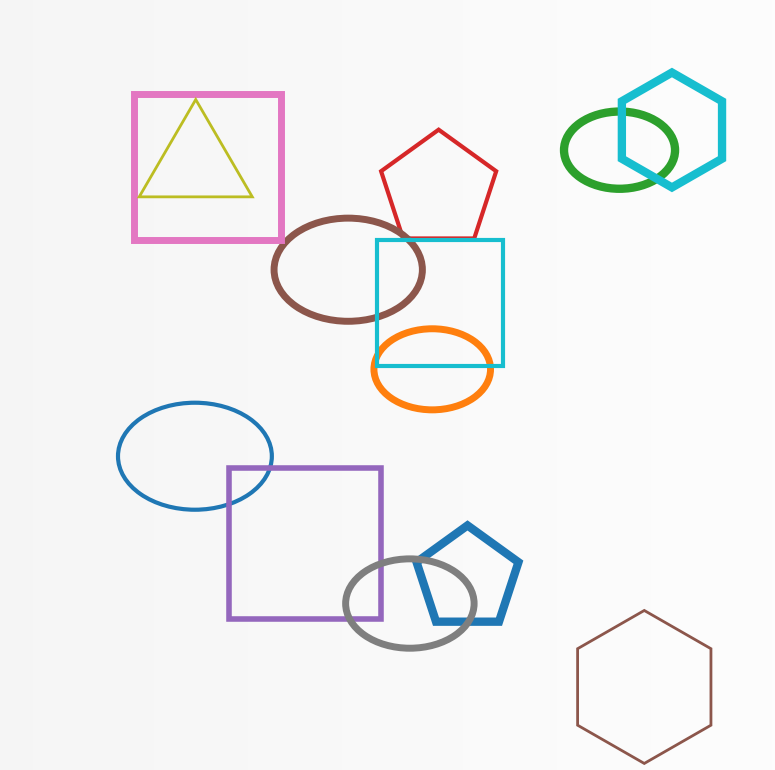[{"shape": "pentagon", "thickness": 3, "radius": 0.35, "center": [0.603, 0.249]}, {"shape": "oval", "thickness": 1.5, "radius": 0.5, "center": [0.252, 0.408]}, {"shape": "oval", "thickness": 2.5, "radius": 0.38, "center": [0.558, 0.52]}, {"shape": "oval", "thickness": 3, "radius": 0.36, "center": [0.799, 0.805]}, {"shape": "pentagon", "thickness": 1.5, "radius": 0.39, "center": [0.566, 0.753]}, {"shape": "square", "thickness": 2, "radius": 0.49, "center": [0.393, 0.294]}, {"shape": "hexagon", "thickness": 1, "radius": 0.5, "center": [0.831, 0.108]}, {"shape": "oval", "thickness": 2.5, "radius": 0.48, "center": [0.449, 0.65]}, {"shape": "square", "thickness": 2.5, "radius": 0.47, "center": [0.268, 0.783]}, {"shape": "oval", "thickness": 2.5, "radius": 0.41, "center": [0.529, 0.216]}, {"shape": "triangle", "thickness": 1, "radius": 0.42, "center": [0.253, 0.786]}, {"shape": "hexagon", "thickness": 3, "radius": 0.37, "center": [0.867, 0.831]}, {"shape": "square", "thickness": 1.5, "radius": 0.41, "center": [0.568, 0.606]}]